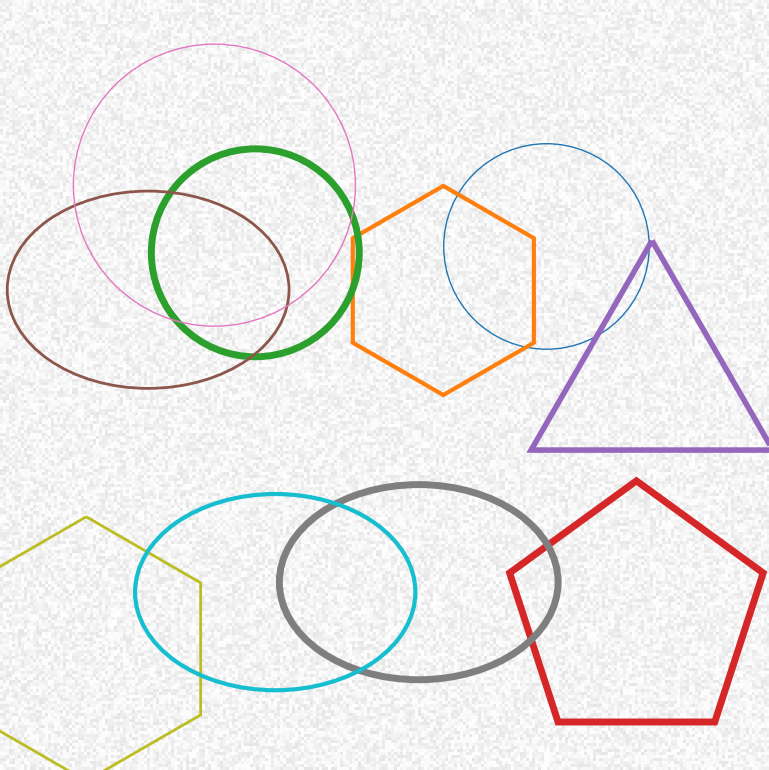[{"shape": "circle", "thickness": 0.5, "radius": 0.67, "center": [0.71, 0.68]}, {"shape": "hexagon", "thickness": 1.5, "radius": 0.68, "center": [0.576, 0.623]}, {"shape": "circle", "thickness": 2.5, "radius": 0.68, "center": [0.332, 0.672]}, {"shape": "pentagon", "thickness": 2.5, "radius": 0.87, "center": [0.827, 0.202]}, {"shape": "triangle", "thickness": 2, "radius": 0.91, "center": [0.847, 0.506]}, {"shape": "oval", "thickness": 1, "radius": 0.92, "center": [0.192, 0.624]}, {"shape": "circle", "thickness": 0.5, "radius": 0.92, "center": [0.278, 0.76]}, {"shape": "oval", "thickness": 2.5, "radius": 0.91, "center": [0.544, 0.244]}, {"shape": "hexagon", "thickness": 1, "radius": 0.86, "center": [0.112, 0.157]}, {"shape": "oval", "thickness": 1.5, "radius": 0.91, "center": [0.357, 0.231]}]